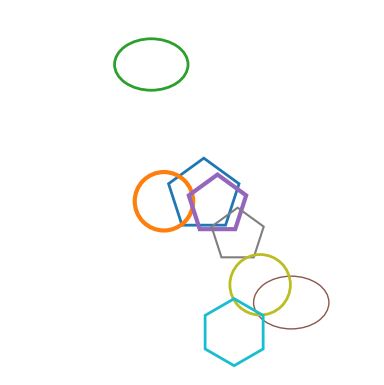[{"shape": "pentagon", "thickness": 2, "radius": 0.48, "center": [0.529, 0.493]}, {"shape": "circle", "thickness": 3, "radius": 0.38, "center": [0.426, 0.477]}, {"shape": "oval", "thickness": 2, "radius": 0.48, "center": [0.393, 0.832]}, {"shape": "pentagon", "thickness": 3, "radius": 0.39, "center": [0.565, 0.468]}, {"shape": "oval", "thickness": 1, "radius": 0.49, "center": [0.756, 0.214]}, {"shape": "pentagon", "thickness": 1.5, "radius": 0.36, "center": [0.617, 0.389]}, {"shape": "circle", "thickness": 2, "radius": 0.39, "center": [0.676, 0.26]}, {"shape": "hexagon", "thickness": 2, "radius": 0.44, "center": [0.608, 0.137]}]